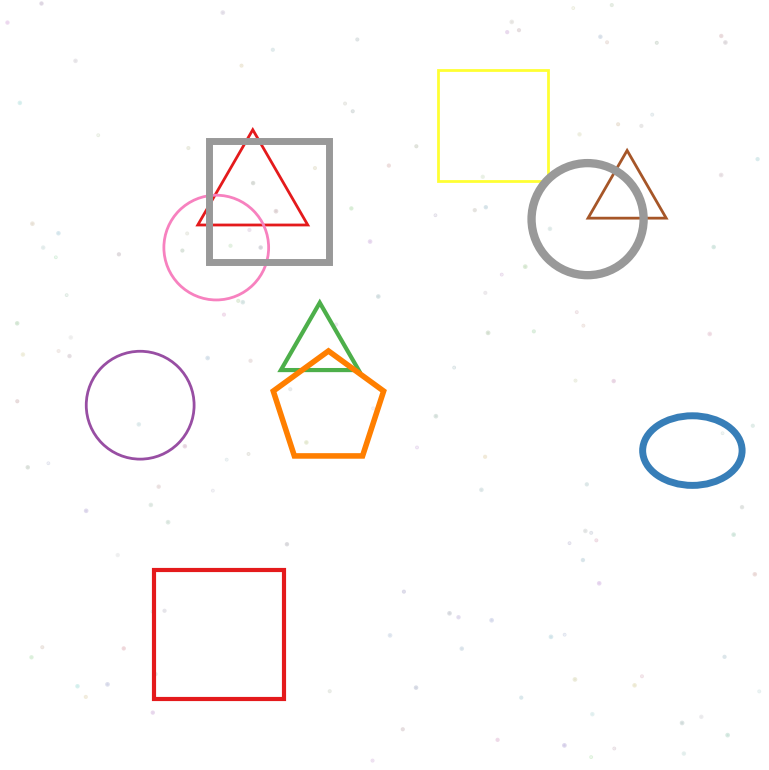[{"shape": "triangle", "thickness": 1, "radius": 0.41, "center": [0.328, 0.749]}, {"shape": "square", "thickness": 1.5, "radius": 0.42, "center": [0.284, 0.176]}, {"shape": "oval", "thickness": 2.5, "radius": 0.32, "center": [0.899, 0.415]}, {"shape": "triangle", "thickness": 1.5, "radius": 0.29, "center": [0.415, 0.549]}, {"shape": "circle", "thickness": 1, "radius": 0.35, "center": [0.182, 0.474]}, {"shape": "pentagon", "thickness": 2, "radius": 0.38, "center": [0.427, 0.469]}, {"shape": "square", "thickness": 1, "radius": 0.36, "center": [0.64, 0.837]}, {"shape": "triangle", "thickness": 1, "radius": 0.29, "center": [0.814, 0.746]}, {"shape": "circle", "thickness": 1, "radius": 0.34, "center": [0.281, 0.678]}, {"shape": "circle", "thickness": 3, "radius": 0.36, "center": [0.763, 0.715]}, {"shape": "square", "thickness": 2.5, "radius": 0.39, "center": [0.349, 0.738]}]